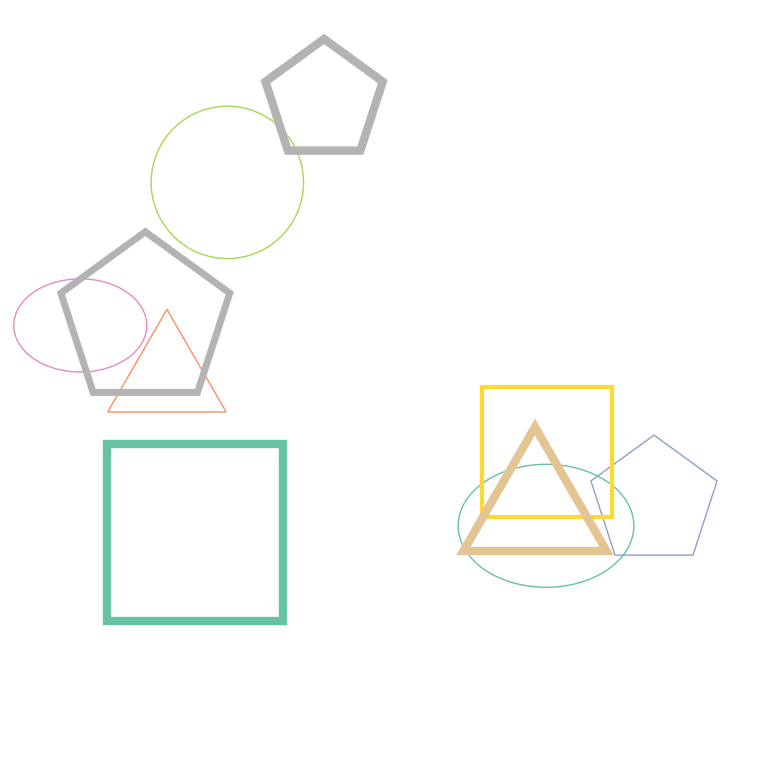[{"shape": "square", "thickness": 3, "radius": 0.57, "center": [0.253, 0.308]}, {"shape": "oval", "thickness": 0.5, "radius": 0.57, "center": [0.709, 0.317]}, {"shape": "triangle", "thickness": 0.5, "radius": 0.44, "center": [0.217, 0.509]}, {"shape": "pentagon", "thickness": 0.5, "radius": 0.43, "center": [0.849, 0.349]}, {"shape": "oval", "thickness": 0.5, "radius": 0.43, "center": [0.104, 0.577]}, {"shape": "circle", "thickness": 0.5, "radius": 0.49, "center": [0.295, 0.763]}, {"shape": "square", "thickness": 1.5, "radius": 0.42, "center": [0.711, 0.413]}, {"shape": "triangle", "thickness": 3, "radius": 0.54, "center": [0.695, 0.338]}, {"shape": "pentagon", "thickness": 2.5, "radius": 0.58, "center": [0.189, 0.584]}, {"shape": "pentagon", "thickness": 3, "radius": 0.4, "center": [0.421, 0.869]}]